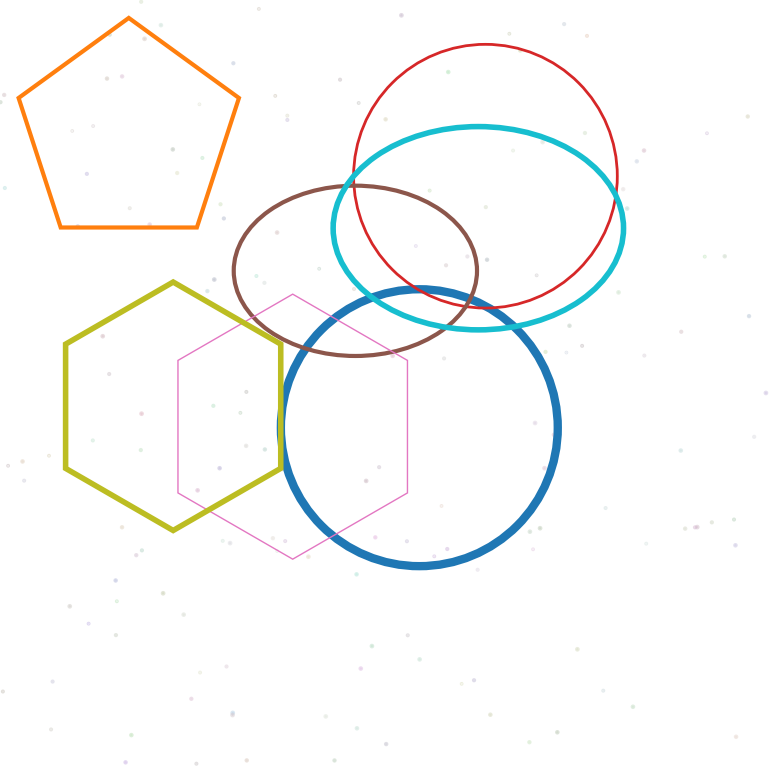[{"shape": "circle", "thickness": 3, "radius": 0.9, "center": [0.545, 0.445]}, {"shape": "pentagon", "thickness": 1.5, "radius": 0.75, "center": [0.167, 0.826]}, {"shape": "circle", "thickness": 1, "radius": 0.86, "center": [0.63, 0.771]}, {"shape": "oval", "thickness": 1.5, "radius": 0.79, "center": [0.462, 0.648]}, {"shape": "hexagon", "thickness": 0.5, "radius": 0.86, "center": [0.38, 0.446]}, {"shape": "hexagon", "thickness": 2, "radius": 0.81, "center": [0.225, 0.472]}, {"shape": "oval", "thickness": 2, "radius": 0.94, "center": [0.621, 0.704]}]